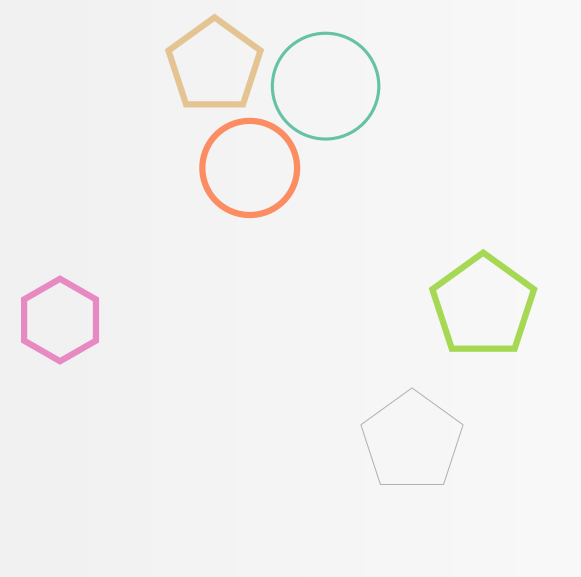[{"shape": "circle", "thickness": 1.5, "radius": 0.46, "center": [0.56, 0.85]}, {"shape": "circle", "thickness": 3, "radius": 0.41, "center": [0.43, 0.708]}, {"shape": "hexagon", "thickness": 3, "radius": 0.36, "center": [0.103, 0.445]}, {"shape": "pentagon", "thickness": 3, "radius": 0.46, "center": [0.831, 0.47]}, {"shape": "pentagon", "thickness": 3, "radius": 0.42, "center": [0.369, 0.886]}, {"shape": "pentagon", "thickness": 0.5, "radius": 0.46, "center": [0.709, 0.235]}]